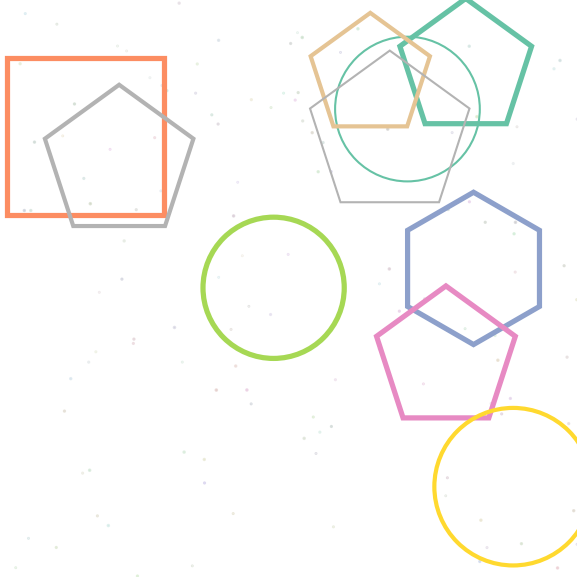[{"shape": "circle", "thickness": 1, "radius": 0.63, "center": [0.706, 0.81]}, {"shape": "pentagon", "thickness": 2.5, "radius": 0.6, "center": [0.806, 0.882]}, {"shape": "square", "thickness": 2.5, "radius": 0.68, "center": [0.147, 0.763]}, {"shape": "hexagon", "thickness": 2.5, "radius": 0.66, "center": [0.82, 0.534]}, {"shape": "pentagon", "thickness": 2.5, "radius": 0.63, "center": [0.772, 0.378]}, {"shape": "circle", "thickness": 2.5, "radius": 0.61, "center": [0.474, 0.501]}, {"shape": "circle", "thickness": 2, "radius": 0.68, "center": [0.889, 0.156]}, {"shape": "pentagon", "thickness": 2, "radius": 0.54, "center": [0.641, 0.868]}, {"shape": "pentagon", "thickness": 2, "radius": 0.68, "center": [0.206, 0.717]}, {"shape": "pentagon", "thickness": 1, "radius": 0.73, "center": [0.675, 0.766]}]